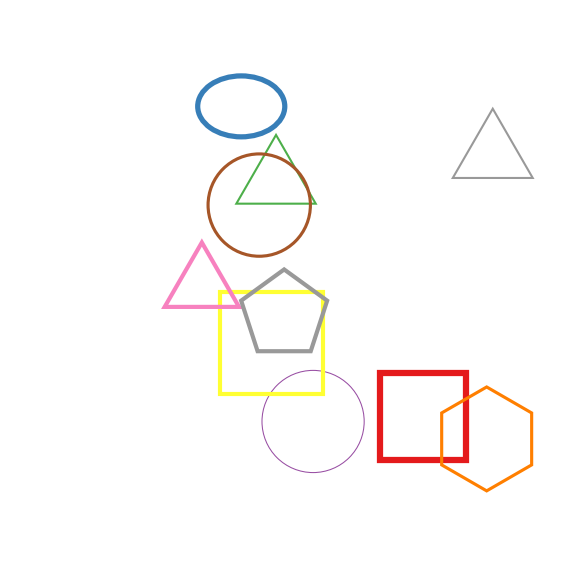[{"shape": "square", "thickness": 3, "radius": 0.38, "center": [0.733, 0.278]}, {"shape": "oval", "thickness": 2.5, "radius": 0.38, "center": [0.418, 0.815]}, {"shape": "triangle", "thickness": 1, "radius": 0.4, "center": [0.478, 0.686]}, {"shape": "circle", "thickness": 0.5, "radius": 0.44, "center": [0.542, 0.269]}, {"shape": "hexagon", "thickness": 1.5, "radius": 0.45, "center": [0.843, 0.239]}, {"shape": "square", "thickness": 2, "radius": 0.44, "center": [0.47, 0.405]}, {"shape": "circle", "thickness": 1.5, "radius": 0.44, "center": [0.449, 0.644]}, {"shape": "triangle", "thickness": 2, "radius": 0.37, "center": [0.35, 0.505]}, {"shape": "triangle", "thickness": 1, "radius": 0.4, "center": [0.853, 0.731]}, {"shape": "pentagon", "thickness": 2, "radius": 0.39, "center": [0.492, 0.454]}]